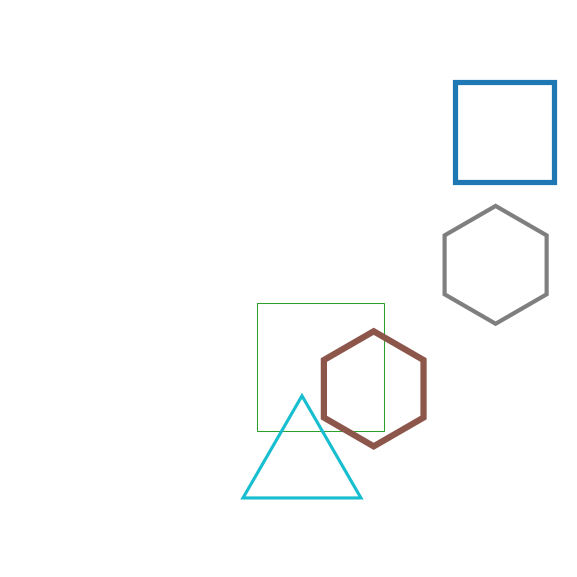[{"shape": "square", "thickness": 2.5, "radius": 0.43, "center": [0.874, 0.77]}, {"shape": "square", "thickness": 0.5, "radius": 0.55, "center": [0.555, 0.363]}, {"shape": "hexagon", "thickness": 3, "radius": 0.5, "center": [0.647, 0.326]}, {"shape": "hexagon", "thickness": 2, "radius": 0.51, "center": [0.858, 0.541]}, {"shape": "triangle", "thickness": 1.5, "radius": 0.59, "center": [0.523, 0.196]}]